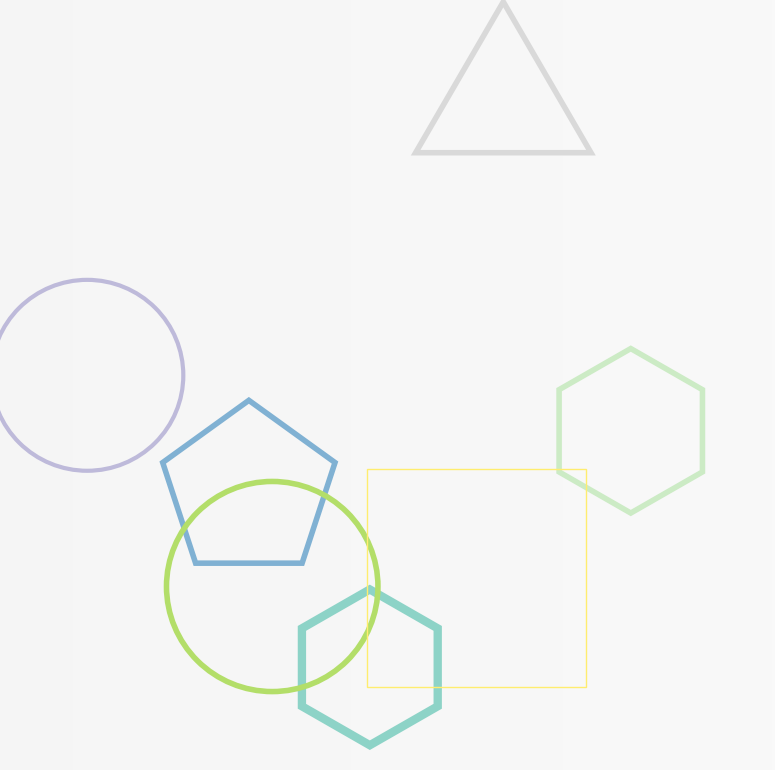[{"shape": "hexagon", "thickness": 3, "radius": 0.51, "center": [0.477, 0.133]}, {"shape": "circle", "thickness": 1.5, "radius": 0.62, "center": [0.113, 0.513]}, {"shape": "pentagon", "thickness": 2, "radius": 0.58, "center": [0.321, 0.363]}, {"shape": "circle", "thickness": 2, "radius": 0.68, "center": [0.351, 0.238]}, {"shape": "triangle", "thickness": 2, "radius": 0.65, "center": [0.649, 0.867]}, {"shape": "hexagon", "thickness": 2, "radius": 0.53, "center": [0.814, 0.441]}, {"shape": "square", "thickness": 0.5, "radius": 0.71, "center": [0.615, 0.249]}]